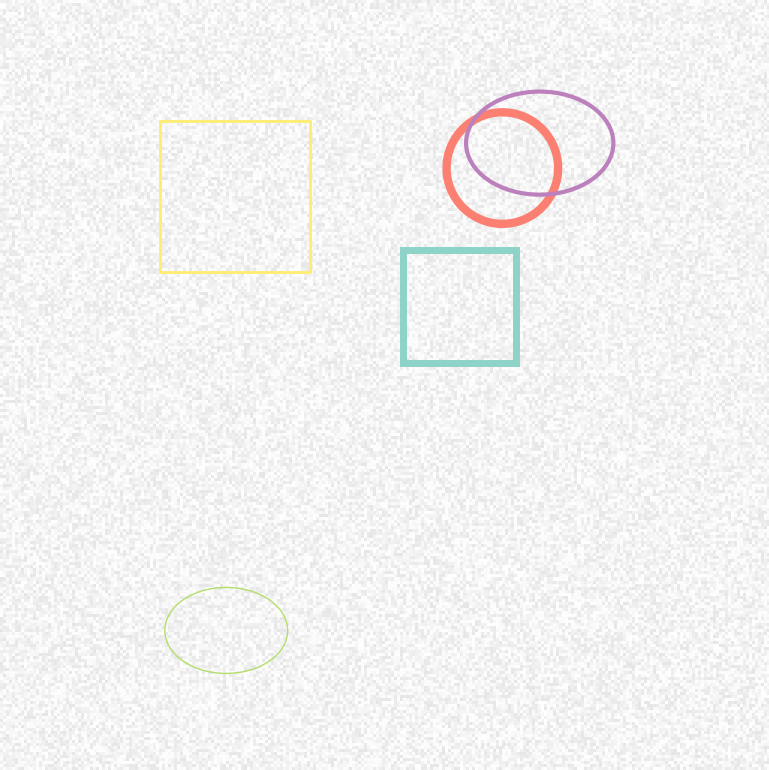[{"shape": "square", "thickness": 2.5, "radius": 0.37, "center": [0.597, 0.602]}, {"shape": "circle", "thickness": 3, "radius": 0.36, "center": [0.652, 0.782]}, {"shape": "oval", "thickness": 0.5, "radius": 0.4, "center": [0.294, 0.181]}, {"shape": "oval", "thickness": 1.5, "radius": 0.48, "center": [0.701, 0.814]}, {"shape": "square", "thickness": 1, "radius": 0.49, "center": [0.305, 0.745]}]